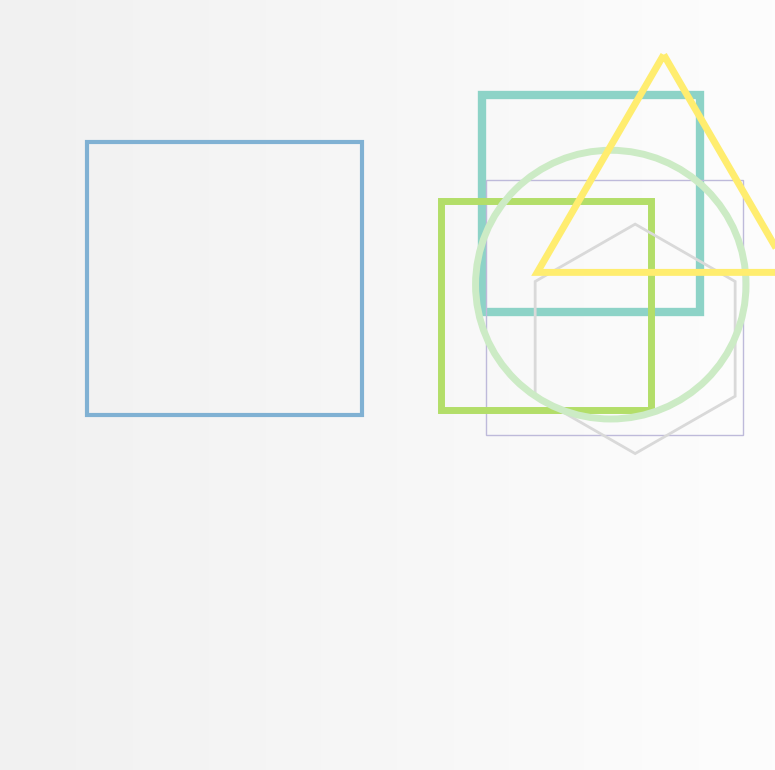[{"shape": "square", "thickness": 3, "radius": 0.7, "center": [0.763, 0.736]}, {"shape": "square", "thickness": 0.5, "radius": 0.83, "center": [0.793, 0.6]}, {"shape": "square", "thickness": 1.5, "radius": 0.89, "center": [0.29, 0.639]}, {"shape": "square", "thickness": 2.5, "radius": 0.68, "center": [0.705, 0.604]}, {"shape": "hexagon", "thickness": 1, "radius": 0.74, "center": [0.82, 0.56]}, {"shape": "circle", "thickness": 2.5, "radius": 0.87, "center": [0.788, 0.63]}, {"shape": "triangle", "thickness": 2.5, "radius": 0.94, "center": [0.856, 0.74]}]